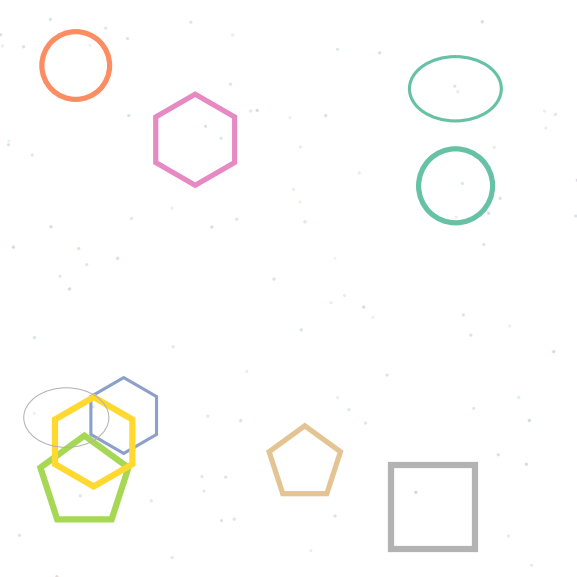[{"shape": "circle", "thickness": 2.5, "radius": 0.32, "center": [0.789, 0.677]}, {"shape": "oval", "thickness": 1.5, "radius": 0.4, "center": [0.789, 0.845]}, {"shape": "circle", "thickness": 2.5, "radius": 0.29, "center": [0.131, 0.886]}, {"shape": "hexagon", "thickness": 1.5, "radius": 0.33, "center": [0.214, 0.28]}, {"shape": "hexagon", "thickness": 2.5, "radius": 0.39, "center": [0.338, 0.757]}, {"shape": "pentagon", "thickness": 3, "radius": 0.4, "center": [0.146, 0.165]}, {"shape": "hexagon", "thickness": 3, "radius": 0.39, "center": [0.162, 0.234]}, {"shape": "pentagon", "thickness": 2.5, "radius": 0.32, "center": [0.528, 0.197]}, {"shape": "square", "thickness": 3, "radius": 0.36, "center": [0.75, 0.121]}, {"shape": "oval", "thickness": 0.5, "radius": 0.37, "center": [0.115, 0.276]}]